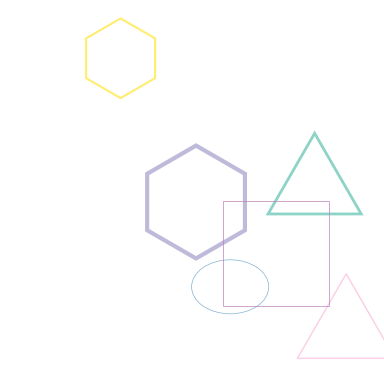[{"shape": "triangle", "thickness": 2, "radius": 0.7, "center": [0.817, 0.514]}, {"shape": "hexagon", "thickness": 3, "radius": 0.73, "center": [0.509, 0.475]}, {"shape": "oval", "thickness": 0.5, "radius": 0.5, "center": [0.598, 0.255]}, {"shape": "triangle", "thickness": 1, "radius": 0.73, "center": [0.899, 0.142]}, {"shape": "square", "thickness": 0.5, "radius": 0.68, "center": [0.717, 0.341]}, {"shape": "hexagon", "thickness": 1.5, "radius": 0.52, "center": [0.313, 0.849]}]